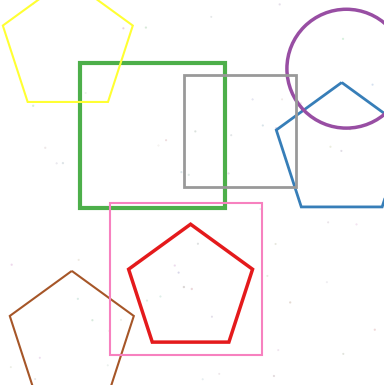[{"shape": "pentagon", "thickness": 2.5, "radius": 0.85, "center": [0.495, 0.248]}, {"shape": "pentagon", "thickness": 2, "radius": 0.89, "center": [0.888, 0.607]}, {"shape": "square", "thickness": 3, "radius": 0.94, "center": [0.397, 0.648]}, {"shape": "circle", "thickness": 2.5, "radius": 0.77, "center": [0.9, 0.822]}, {"shape": "pentagon", "thickness": 1.5, "radius": 0.89, "center": [0.176, 0.879]}, {"shape": "pentagon", "thickness": 1.5, "radius": 0.85, "center": [0.186, 0.127]}, {"shape": "square", "thickness": 1.5, "radius": 0.99, "center": [0.483, 0.276]}, {"shape": "square", "thickness": 2, "radius": 0.73, "center": [0.624, 0.66]}]